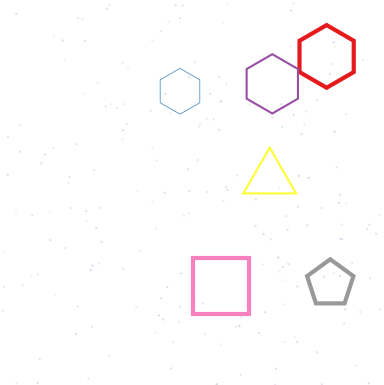[{"shape": "hexagon", "thickness": 3, "radius": 0.41, "center": [0.848, 0.853]}, {"shape": "hexagon", "thickness": 0.5, "radius": 0.3, "center": [0.468, 0.763]}, {"shape": "hexagon", "thickness": 1.5, "radius": 0.38, "center": [0.707, 0.782]}, {"shape": "triangle", "thickness": 1.5, "radius": 0.4, "center": [0.701, 0.537]}, {"shape": "square", "thickness": 3, "radius": 0.36, "center": [0.575, 0.256]}, {"shape": "pentagon", "thickness": 3, "radius": 0.32, "center": [0.858, 0.263]}]